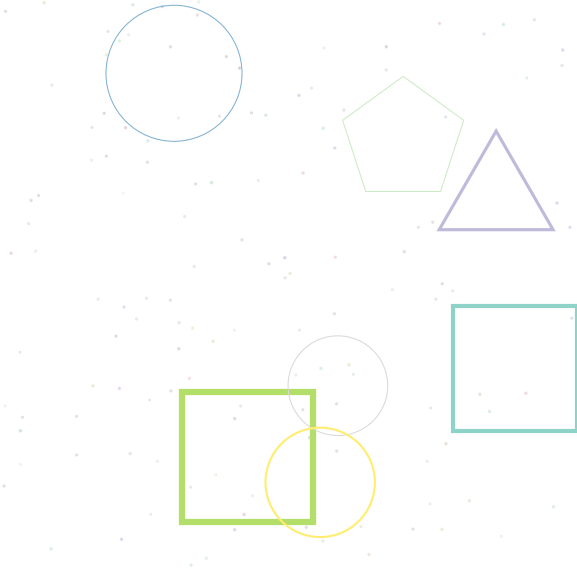[{"shape": "square", "thickness": 2, "radius": 0.54, "center": [0.891, 0.361]}, {"shape": "triangle", "thickness": 1.5, "radius": 0.57, "center": [0.859, 0.658]}, {"shape": "circle", "thickness": 0.5, "radius": 0.59, "center": [0.301, 0.872]}, {"shape": "square", "thickness": 3, "radius": 0.57, "center": [0.428, 0.208]}, {"shape": "circle", "thickness": 0.5, "radius": 0.43, "center": [0.585, 0.331]}, {"shape": "pentagon", "thickness": 0.5, "radius": 0.55, "center": [0.698, 0.757]}, {"shape": "circle", "thickness": 1, "radius": 0.47, "center": [0.554, 0.164]}]